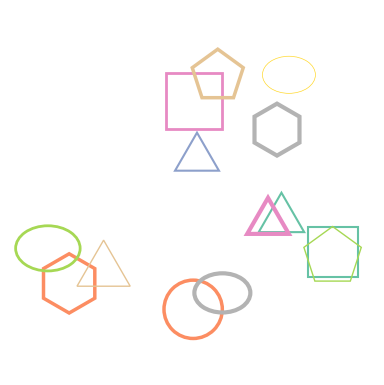[{"shape": "square", "thickness": 1.5, "radius": 0.32, "center": [0.865, 0.345]}, {"shape": "triangle", "thickness": 1.5, "radius": 0.34, "center": [0.731, 0.431]}, {"shape": "hexagon", "thickness": 2.5, "radius": 0.38, "center": [0.18, 0.264]}, {"shape": "circle", "thickness": 2.5, "radius": 0.38, "center": [0.502, 0.197]}, {"shape": "triangle", "thickness": 1.5, "radius": 0.33, "center": [0.512, 0.59]}, {"shape": "square", "thickness": 2, "radius": 0.37, "center": [0.504, 0.738]}, {"shape": "triangle", "thickness": 3, "radius": 0.31, "center": [0.696, 0.424]}, {"shape": "oval", "thickness": 2, "radius": 0.42, "center": [0.124, 0.355]}, {"shape": "pentagon", "thickness": 1, "radius": 0.39, "center": [0.864, 0.333]}, {"shape": "oval", "thickness": 0.5, "radius": 0.34, "center": [0.75, 0.806]}, {"shape": "triangle", "thickness": 1, "radius": 0.4, "center": [0.269, 0.296]}, {"shape": "pentagon", "thickness": 2.5, "radius": 0.35, "center": [0.566, 0.803]}, {"shape": "oval", "thickness": 3, "radius": 0.36, "center": [0.578, 0.239]}, {"shape": "hexagon", "thickness": 3, "radius": 0.34, "center": [0.719, 0.663]}]